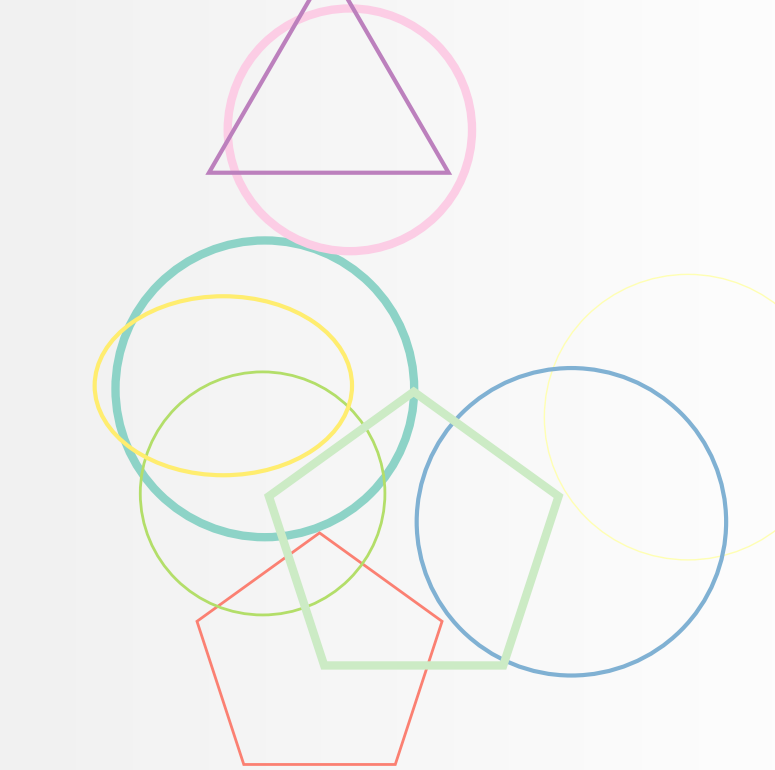[{"shape": "circle", "thickness": 3, "radius": 0.96, "center": [0.342, 0.495]}, {"shape": "circle", "thickness": 0.5, "radius": 0.93, "center": [0.888, 0.458]}, {"shape": "pentagon", "thickness": 1, "radius": 0.83, "center": [0.412, 0.142]}, {"shape": "circle", "thickness": 1.5, "radius": 1.0, "center": [0.737, 0.322]}, {"shape": "circle", "thickness": 1, "radius": 0.79, "center": [0.339, 0.359]}, {"shape": "circle", "thickness": 3, "radius": 0.79, "center": [0.451, 0.831]}, {"shape": "triangle", "thickness": 1.5, "radius": 0.89, "center": [0.424, 0.865]}, {"shape": "pentagon", "thickness": 3, "radius": 0.98, "center": [0.534, 0.295]}, {"shape": "oval", "thickness": 1.5, "radius": 0.83, "center": [0.288, 0.499]}]